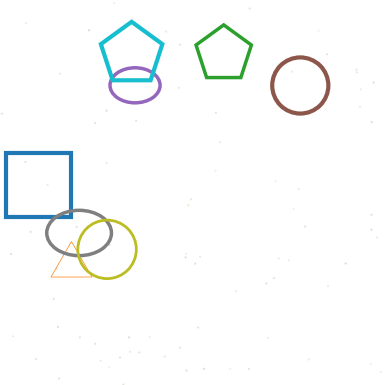[{"shape": "square", "thickness": 3, "radius": 0.42, "center": [0.101, 0.519]}, {"shape": "triangle", "thickness": 0.5, "radius": 0.31, "center": [0.186, 0.311]}, {"shape": "pentagon", "thickness": 2.5, "radius": 0.38, "center": [0.581, 0.86]}, {"shape": "oval", "thickness": 2.5, "radius": 0.33, "center": [0.351, 0.778]}, {"shape": "circle", "thickness": 3, "radius": 0.36, "center": [0.78, 0.778]}, {"shape": "oval", "thickness": 2.5, "radius": 0.42, "center": [0.205, 0.395]}, {"shape": "circle", "thickness": 2, "radius": 0.38, "center": [0.278, 0.352]}, {"shape": "pentagon", "thickness": 3, "radius": 0.42, "center": [0.342, 0.859]}]